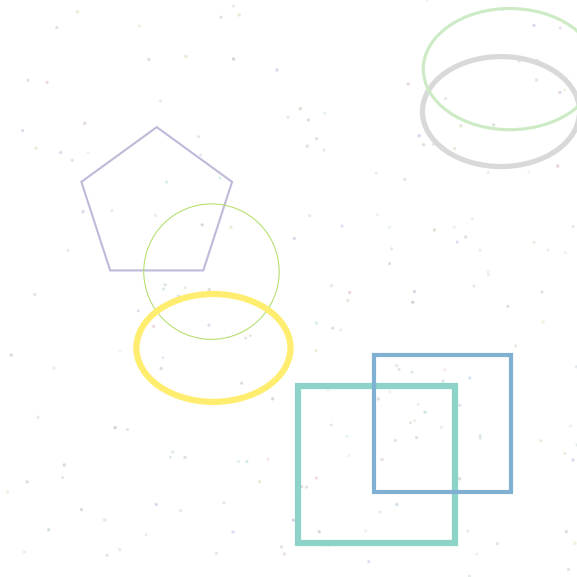[{"shape": "square", "thickness": 3, "radius": 0.68, "center": [0.652, 0.194]}, {"shape": "pentagon", "thickness": 1, "radius": 0.69, "center": [0.271, 0.642]}, {"shape": "square", "thickness": 2, "radius": 0.59, "center": [0.766, 0.266]}, {"shape": "circle", "thickness": 0.5, "radius": 0.59, "center": [0.366, 0.529]}, {"shape": "oval", "thickness": 2.5, "radius": 0.68, "center": [0.868, 0.806]}, {"shape": "oval", "thickness": 1.5, "radius": 0.75, "center": [0.883, 0.879]}, {"shape": "oval", "thickness": 3, "radius": 0.67, "center": [0.37, 0.397]}]